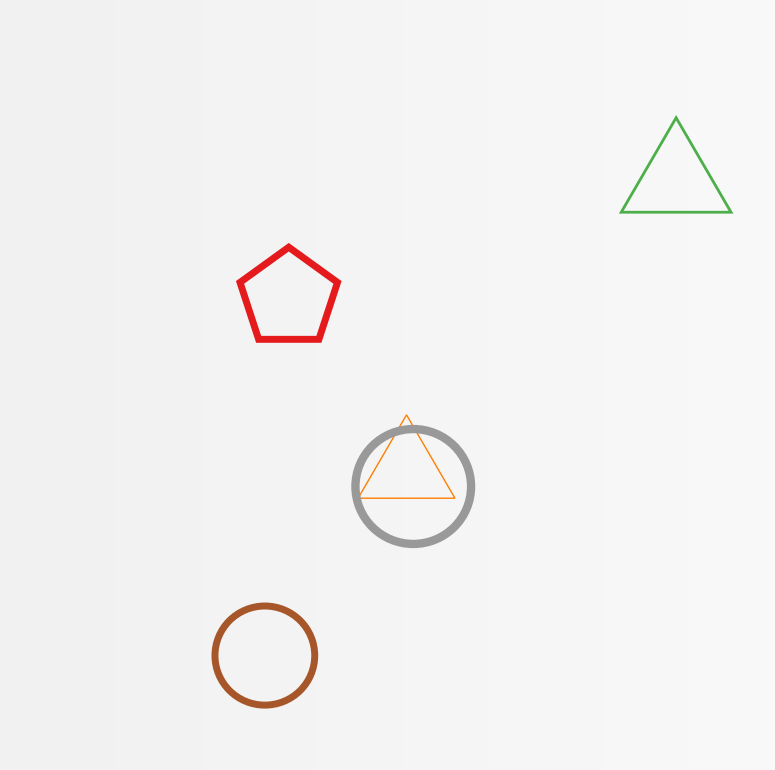[{"shape": "pentagon", "thickness": 2.5, "radius": 0.33, "center": [0.373, 0.613]}, {"shape": "triangle", "thickness": 1, "radius": 0.41, "center": [0.872, 0.765]}, {"shape": "triangle", "thickness": 0.5, "radius": 0.36, "center": [0.525, 0.389]}, {"shape": "circle", "thickness": 2.5, "radius": 0.32, "center": [0.342, 0.149]}, {"shape": "circle", "thickness": 3, "radius": 0.37, "center": [0.533, 0.368]}]